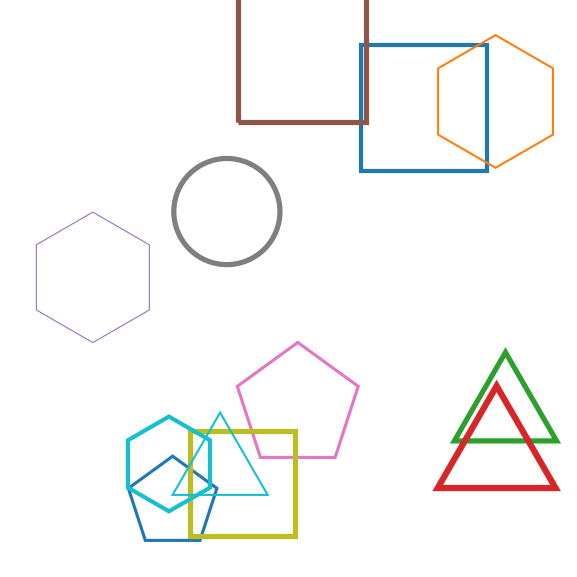[{"shape": "square", "thickness": 2, "radius": 0.54, "center": [0.734, 0.812]}, {"shape": "pentagon", "thickness": 1.5, "radius": 0.4, "center": [0.299, 0.129]}, {"shape": "hexagon", "thickness": 1, "radius": 0.57, "center": [0.858, 0.823]}, {"shape": "triangle", "thickness": 2.5, "radius": 0.51, "center": [0.875, 0.287]}, {"shape": "triangle", "thickness": 3, "radius": 0.59, "center": [0.86, 0.213]}, {"shape": "hexagon", "thickness": 0.5, "radius": 0.56, "center": [0.161, 0.519]}, {"shape": "square", "thickness": 2.5, "radius": 0.55, "center": [0.523, 0.897]}, {"shape": "pentagon", "thickness": 1.5, "radius": 0.55, "center": [0.516, 0.296]}, {"shape": "circle", "thickness": 2.5, "radius": 0.46, "center": [0.393, 0.633]}, {"shape": "square", "thickness": 2.5, "radius": 0.45, "center": [0.419, 0.162]}, {"shape": "hexagon", "thickness": 2, "radius": 0.41, "center": [0.293, 0.196]}, {"shape": "triangle", "thickness": 1, "radius": 0.48, "center": [0.381, 0.19]}]